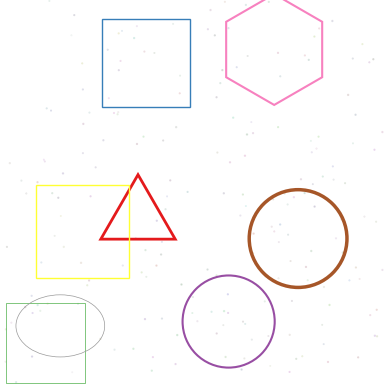[{"shape": "triangle", "thickness": 2, "radius": 0.56, "center": [0.358, 0.435]}, {"shape": "square", "thickness": 1, "radius": 0.57, "center": [0.379, 0.836]}, {"shape": "square", "thickness": 0.5, "radius": 0.52, "center": [0.118, 0.11]}, {"shape": "circle", "thickness": 1.5, "radius": 0.6, "center": [0.594, 0.165]}, {"shape": "square", "thickness": 1, "radius": 0.6, "center": [0.214, 0.399]}, {"shape": "circle", "thickness": 2.5, "radius": 0.63, "center": [0.774, 0.38]}, {"shape": "hexagon", "thickness": 1.5, "radius": 0.72, "center": [0.712, 0.871]}, {"shape": "oval", "thickness": 0.5, "radius": 0.58, "center": [0.157, 0.154]}]